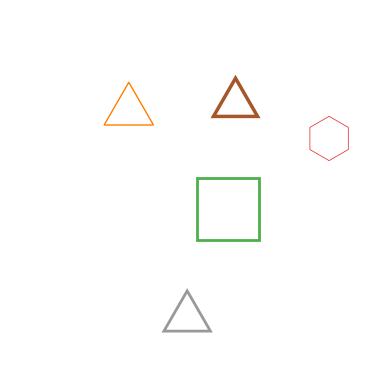[{"shape": "hexagon", "thickness": 0.5, "radius": 0.29, "center": [0.855, 0.64]}, {"shape": "square", "thickness": 2, "radius": 0.4, "center": [0.592, 0.458]}, {"shape": "triangle", "thickness": 1, "radius": 0.37, "center": [0.335, 0.712]}, {"shape": "triangle", "thickness": 2.5, "radius": 0.33, "center": [0.612, 0.731]}, {"shape": "triangle", "thickness": 2, "radius": 0.35, "center": [0.486, 0.175]}]